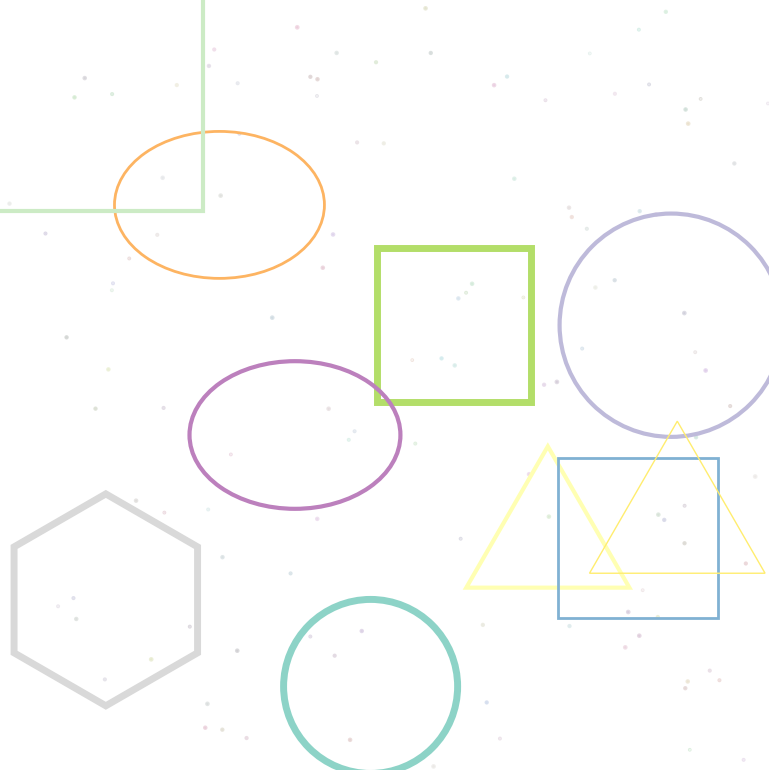[{"shape": "circle", "thickness": 2.5, "radius": 0.57, "center": [0.481, 0.109]}, {"shape": "triangle", "thickness": 1.5, "radius": 0.61, "center": [0.711, 0.298]}, {"shape": "circle", "thickness": 1.5, "radius": 0.73, "center": [0.872, 0.578]}, {"shape": "square", "thickness": 1, "radius": 0.52, "center": [0.829, 0.301]}, {"shape": "oval", "thickness": 1, "radius": 0.68, "center": [0.285, 0.734]}, {"shape": "square", "thickness": 2.5, "radius": 0.5, "center": [0.589, 0.578]}, {"shape": "hexagon", "thickness": 2.5, "radius": 0.69, "center": [0.137, 0.221]}, {"shape": "oval", "thickness": 1.5, "radius": 0.68, "center": [0.383, 0.435]}, {"shape": "square", "thickness": 1.5, "radius": 0.7, "center": [0.123, 0.866]}, {"shape": "triangle", "thickness": 0.5, "radius": 0.66, "center": [0.88, 0.321]}]